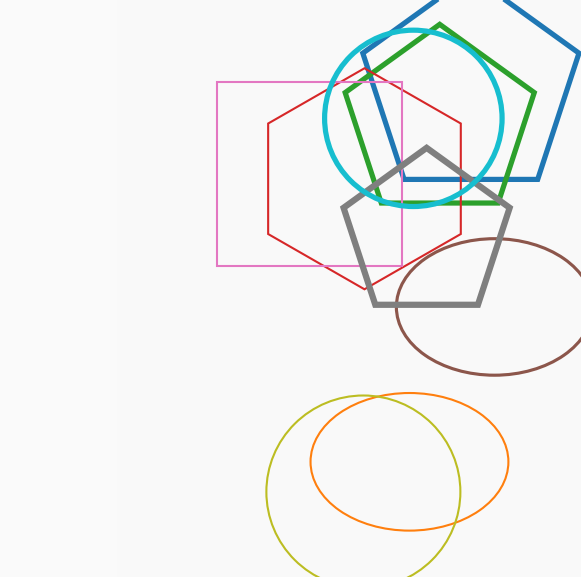[{"shape": "pentagon", "thickness": 2.5, "radius": 0.98, "center": [0.81, 0.847]}, {"shape": "oval", "thickness": 1, "radius": 0.85, "center": [0.704, 0.199]}, {"shape": "pentagon", "thickness": 2.5, "radius": 0.86, "center": [0.756, 0.786]}, {"shape": "hexagon", "thickness": 1, "radius": 0.96, "center": [0.627, 0.69]}, {"shape": "oval", "thickness": 1.5, "radius": 0.84, "center": [0.851, 0.468]}, {"shape": "square", "thickness": 1, "radius": 0.79, "center": [0.532, 0.697]}, {"shape": "pentagon", "thickness": 3, "radius": 0.75, "center": [0.734, 0.593]}, {"shape": "circle", "thickness": 1, "radius": 0.83, "center": [0.625, 0.147]}, {"shape": "circle", "thickness": 2.5, "radius": 0.76, "center": [0.711, 0.794]}]